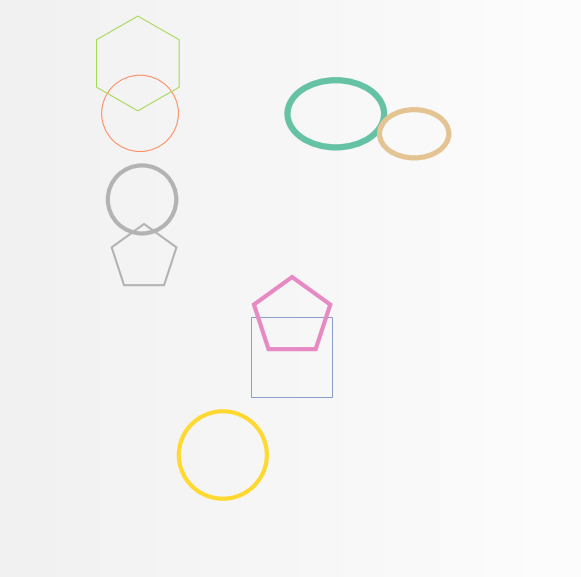[{"shape": "oval", "thickness": 3, "radius": 0.42, "center": [0.578, 0.802]}, {"shape": "circle", "thickness": 0.5, "radius": 0.33, "center": [0.241, 0.803]}, {"shape": "square", "thickness": 0.5, "radius": 0.35, "center": [0.501, 0.381]}, {"shape": "pentagon", "thickness": 2, "radius": 0.35, "center": [0.503, 0.45]}, {"shape": "hexagon", "thickness": 0.5, "radius": 0.41, "center": [0.237, 0.889]}, {"shape": "circle", "thickness": 2, "radius": 0.38, "center": [0.383, 0.211]}, {"shape": "oval", "thickness": 2.5, "radius": 0.3, "center": [0.713, 0.768]}, {"shape": "circle", "thickness": 2, "radius": 0.29, "center": [0.244, 0.654]}, {"shape": "pentagon", "thickness": 1, "radius": 0.29, "center": [0.248, 0.553]}]